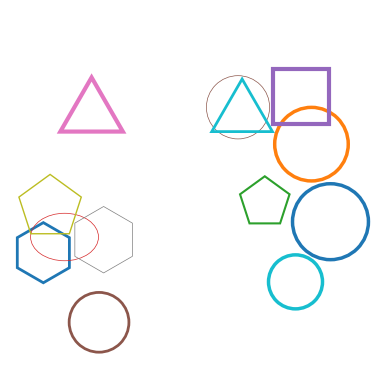[{"shape": "circle", "thickness": 2.5, "radius": 0.49, "center": [0.858, 0.424]}, {"shape": "hexagon", "thickness": 2, "radius": 0.39, "center": [0.113, 0.344]}, {"shape": "circle", "thickness": 2.5, "radius": 0.48, "center": [0.809, 0.626]}, {"shape": "pentagon", "thickness": 1.5, "radius": 0.34, "center": [0.688, 0.474]}, {"shape": "oval", "thickness": 0.5, "radius": 0.44, "center": [0.168, 0.384]}, {"shape": "square", "thickness": 3, "radius": 0.36, "center": [0.782, 0.749]}, {"shape": "circle", "thickness": 2, "radius": 0.39, "center": [0.257, 0.163]}, {"shape": "circle", "thickness": 0.5, "radius": 0.41, "center": [0.618, 0.721]}, {"shape": "triangle", "thickness": 3, "radius": 0.47, "center": [0.238, 0.705]}, {"shape": "hexagon", "thickness": 0.5, "radius": 0.43, "center": [0.269, 0.377]}, {"shape": "pentagon", "thickness": 1, "radius": 0.43, "center": [0.13, 0.462]}, {"shape": "circle", "thickness": 2.5, "radius": 0.35, "center": [0.768, 0.268]}, {"shape": "triangle", "thickness": 2, "radius": 0.46, "center": [0.629, 0.704]}]